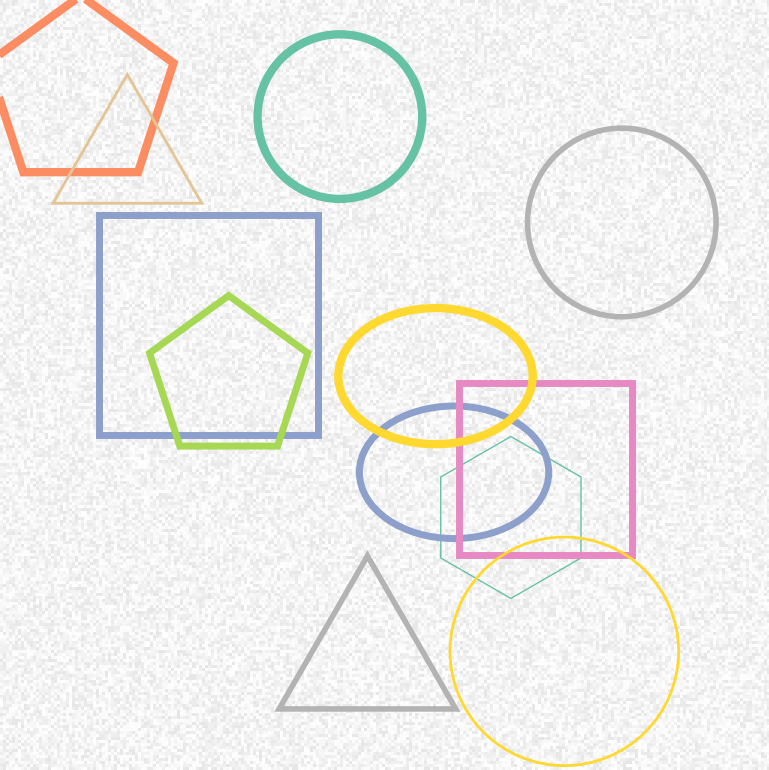[{"shape": "hexagon", "thickness": 0.5, "radius": 0.53, "center": [0.663, 0.328]}, {"shape": "circle", "thickness": 3, "radius": 0.53, "center": [0.441, 0.849]}, {"shape": "pentagon", "thickness": 3, "radius": 0.63, "center": [0.105, 0.879]}, {"shape": "oval", "thickness": 2.5, "radius": 0.61, "center": [0.59, 0.387]}, {"shape": "square", "thickness": 2.5, "radius": 0.71, "center": [0.271, 0.578]}, {"shape": "square", "thickness": 2.5, "radius": 0.56, "center": [0.709, 0.391]}, {"shape": "pentagon", "thickness": 2.5, "radius": 0.54, "center": [0.297, 0.508]}, {"shape": "oval", "thickness": 3, "radius": 0.63, "center": [0.566, 0.512]}, {"shape": "circle", "thickness": 1, "radius": 0.74, "center": [0.733, 0.154]}, {"shape": "triangle", "thickness": 1, "radius": 0.56, "center": [0.165, 0.792]}, {"shape": "circle", "thickness": 2, "radius": 0.61, "center": [0.808, 0.711]}, {"shape": "triangle", "thickness": 2, "radius": 0.66, "center": [0.477, 0.146]}]